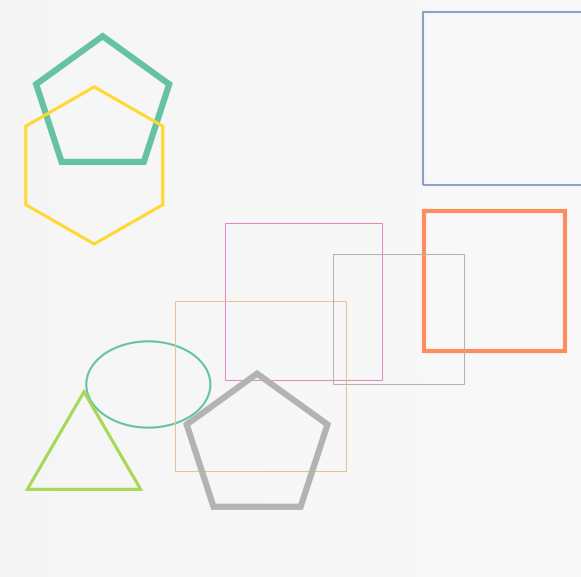[{"shape": "oval", "thickness": 1, "radius": 0.53, "center": [0.255, 0.333]}, {"shape": "pentagon", "thickness": 3, "radius": 0.6, "center": [0.177, 0.816]}, {"shape": "square", "thickness": 2, "radius": 0.61, "center": [0.85, 0.512]}, {"shape": "square", "thickness": 1, "radius": 0.75, "center": [0.878, 0.828]}, {"shape": "square", "thickness": 0.5, "radius": 0.68, "center": [0.522, 0.477]}, {"shape": "triangle", "thickness": 1.5, "radius": 0.56, "center": [0.144, 0.208]}, {"shape": "hexagon", "thickness": 1.5, "radius": 0.68, "center": [0.162, 0.713]}, {"shape": "square", "thickness": 0.5, "radius": 0.74, "center": [0.448, 0.33]}, {"shape": "pentagon", "thickness": 3, "radius": 0.64, "center": [0.442, 0.225]}, {"shape": "square", "thickness": 0.5, "radius": 0.56, "center": [0.685, 0.447]}]